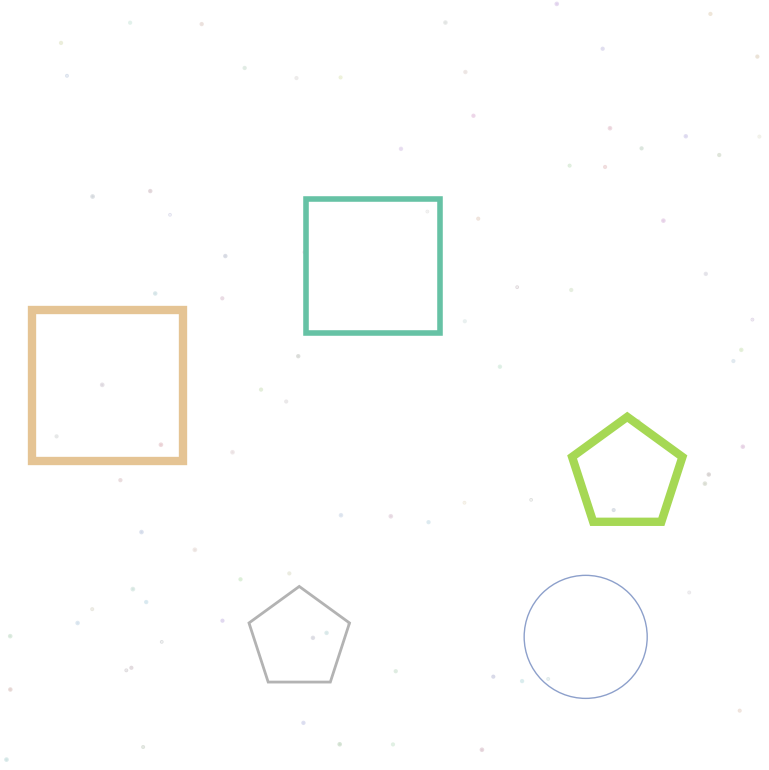[{"shape": "square", "thickness": 2, "radius": 0.44, "center": [0.484, 0.654]}, {"shape": "circle", "thickness": 0.5, "radius": 0.4, "center": [0.761, 0.173]}, {"shape": "pentagon", "thickness": 3, "radius": 0.38, "center": [0.815, 0.383]}, {"shape": "square", "thickness": 3, "radius": 0.49, "center": [0.14, 0.5]}, {"shape": "pentagon", "thickness": 1, "radius": 0.34, "center": [0.389, 0.17]}]